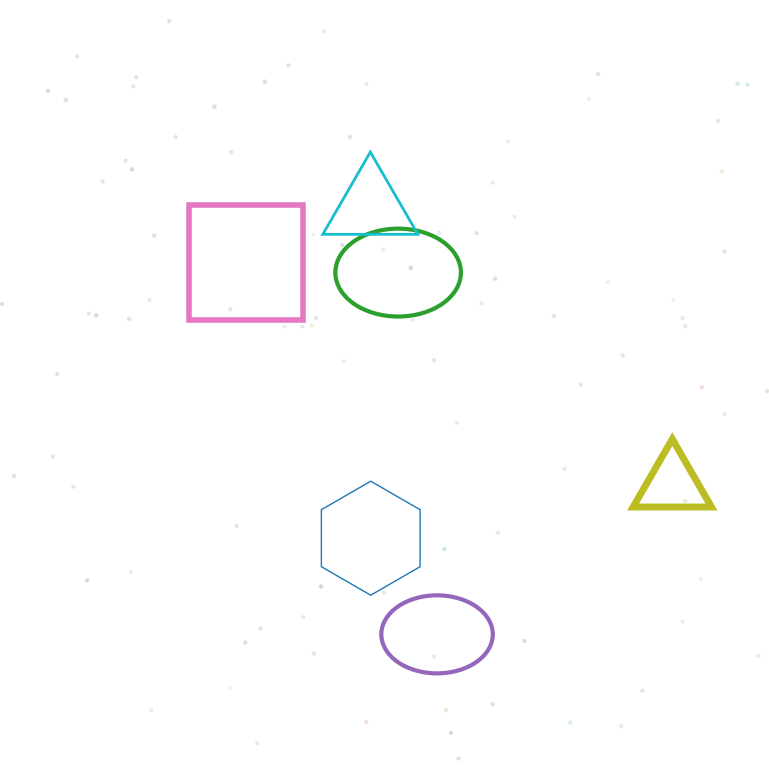[{"shape": "hexagon", "thickness": 0.5, "radius": 0.37, "center": [0.481, 0.301]}, {"shape": "oval", "thickness": 1.5, "radius": 0.41, "center": [0.517, 0.646]}, {"shape": "oval", "thickness": 1.5, "radius": 0.36, "center": [0.568, 0.176]}, {"shape": "square", "thickness": 2, "radius": 0.37, "center": [0.319, 0.659]}, {"shape": "triangle", "thickness": 2.5, "radius": 0.29, "center": [0.873, 0.371]}, {"shape": "triangle", "thickness": 1, "radius": 0.36, "center": [0.481, 0.731]}]